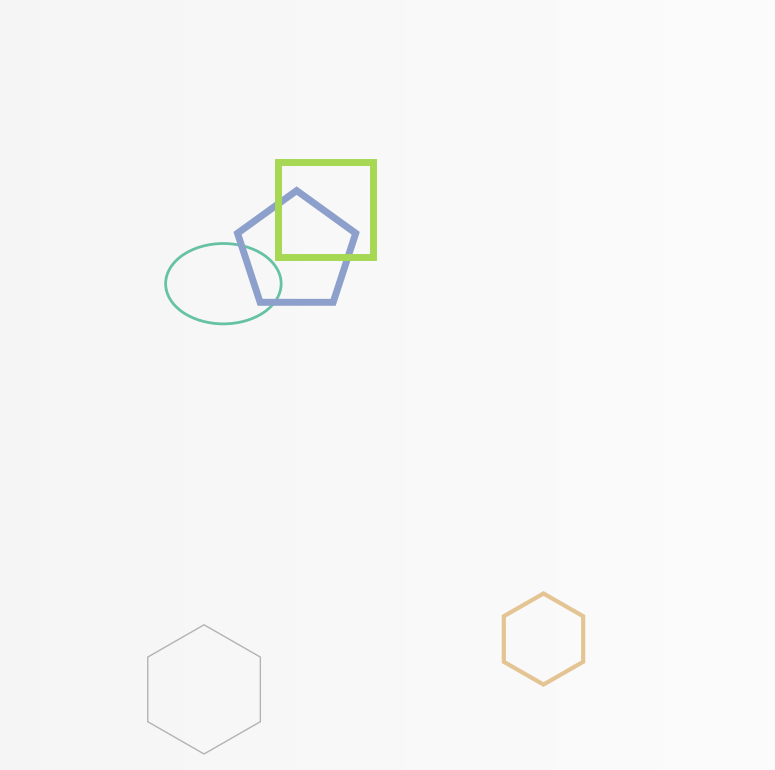[{"shape": "oval", "thickness": 1, "radius": 0.37, "center": [0.288, 0.632]}, {"shape": "pentagon", "thickness": 2.5, "radius": 0.4, "center": [0.383, 0.672]}, {"shape": "square", "thickness": 2.5, "radius": 0.31, "center": [0.42, 0.728]}, {"shape": "hexagon", "thickness": 1.5, "radius": 0.3, "center": [0.701, 0.17]}, {"shape": "hexagon", "thickness": 0.5, "radius": 0.42, "center": [0.263, 0.105]}]